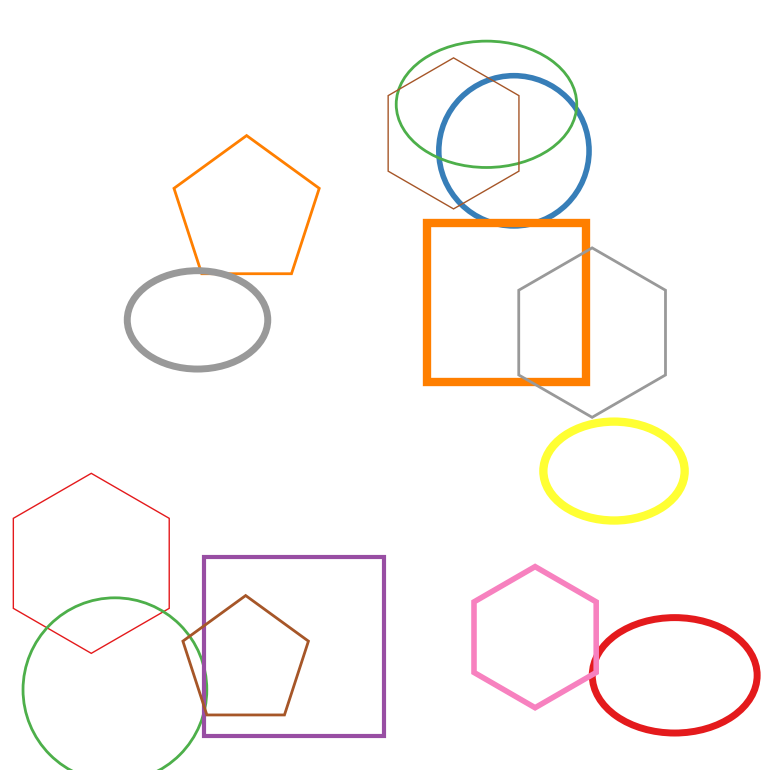[{"shape": "hexagon", "thickness": 0.5, "radius": 0.58, "center": [0.119, 0.268]}, {"shape": "oval", "thickness": 2.5, "radius": 0.54, "center": [0.876, 0.123]}, {"shape": "circle", "thickness": 2, "radius": 0.49, "center": [0.667, 0.804]}, {"shape": "circle", "thickness": 1, "radius": 0.6, "center": [0.149, 0.104]}, {"shape": "oval", "thickness": 1, "radius": 0.59, "center": [0.632, 0.865]}, {"shape": "square", "thickness": 1.5, "radius": 0.58, "center": [0.382, 0.16]}, {"shape": "pentagon", "thickness": 1, "radius": 0.5, "center": [0.32, 0.725]}, {"shape": "square", "thickness": 3, "radius": 0.52, "center": [0.657, 0.607]}, {"shape": "oval", "thickness": 3, "radius": 0.46, "center": [0.797, 0.388]}, {"shape": "pentagon", "thickness": 1, "radius": 0.43, "center": [0.319, 0.141]}, {"shape": "hexagon", "thickness": 0.5, "radius": 0.49, "center": [0.589, 0.827]}, {"shape": "hexagon", "thickness": 2, "radius": 0.46, "center": [0.695, 0.173]}, {"shape": "hexagon", "thickness": 1, "radius": 0.55, "center": [0.769, 0.568]}, {"shape": "oval", "thickness": 2.5, "radius": 0.46, "center": [0.257, 0.585]}]